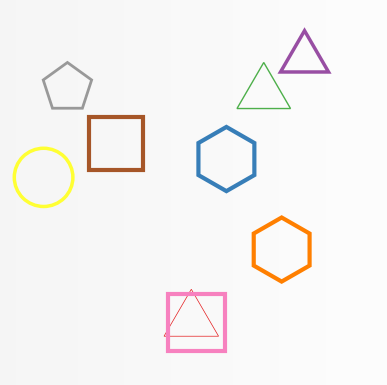[{"shape": "triangle", "thickness": 0.5, "radius": 0.41, "center": [0.494, 0.167]}, {"shape": "hexagon", "thickness": 3, "radius": 0.42, "center": [0.584, 0.587]}, {"shape": "triangle", "thickness": 1, "radius": 0.4, "center": [0.681, 0.758]}, {"shape": "triangle", "thickness": 2.5, "radius": 0.36, "center": [0.786, 0.849]}, {"shape": "hexagon", "thickness": 3, "radius": 0.42, "center": [0.727, 0.352]}, {"shape": "circle", "thickness": 2.5, "radius": 0.38, "center": [0.112, 0.539]}, {"shape": "square", "thickness": 3, "radius": 0.35, "center": [0.299, 0.627]}, {"shape": "square", "thickness": 3, "radius": 0.37, "center": [0.506, 0.162]}, {"shape": "pentagon", "thickness": 2, "radius": 0.33, "center": [0.174, 0.772]}]